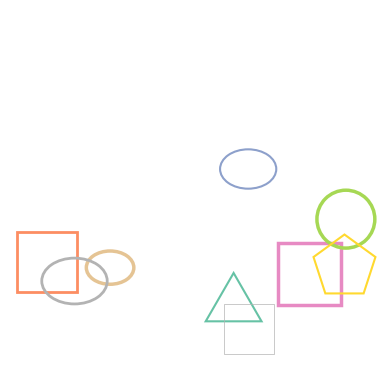[{"shape": "triangle", "thickness": 1.5, "radius": 0.42, "center": [0.607, 0.207]}, {"shape": "square", "thickness": 2, "radius": 0.39, "center": [0.122, 0.32]}, {"shape": "oval", "thickness": 1.5, "radius": 0.37, "center": [0.645, 0.561]}, {"shape": "square", "thickness": 2.5, "radius": 0.41, "center": [0.803, 0.288]}, {"shape": "circle", "thickness": 2.5, "radius": 0.38, "center": [0.898, 0.431]}, {"shape": "pentagon", "thickness": 1.5, "radius": 0.42, "center": [0.895, 0.306]}, {"shape": "oval", "thickness": 2.5, "radius": 0.31, "center": [0.286, 0.305]}, {"shape": "square", "thickness": 0.5, "radius": 0.32, "center": [0.647, 0.145]}, {"shape": "oval", "thickness": 2, "radius": 0.43, "center": [0.193, 0.27]}]